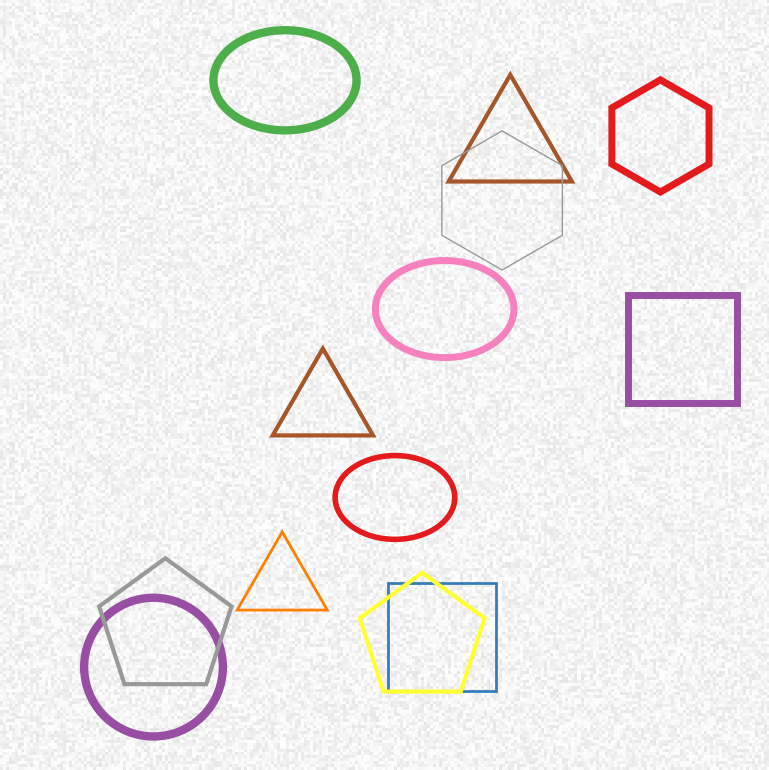[{"shape": "hexagon", "thickness": 2.5, "radius": 0.36, "center": [0.858, 0.823]}, {"shape": "oval", "thickness": 2, "radius": 0.39, "center": [0.513, 0.354]}, {"shape": "square", "thickness": 1, "radius": 0.35, "center": [0.574, 0.173]}, {"shape": "oval", "thickness": 3, "radius": 0.46, "center": [0.37, 0.896]}, {"shape": "square", "thickness": 2.5, "radius": 0.35, "center": [0.886, 0.547]}, {"shape": "circle", "thickness": 3, "radius": 0.45, "center": [0.199, 0.134]}, {"shape": "triangle", "thickness": 1, "radius": 0.34, "center": [0.367, 0.242]}, {"shape": "pentagon", "thickness": 1.5, "radius": 0.43, "center": [0.548, 0.171]}, {"shape": "triangle", "thickness": 1.5, "radius": 0.38, "center": [0.419, 0.472]}, {"shape": "triangle", "thickness": 1.5, "radius": 0.46, "center": [0.663, 0.81]}, {"shape": "oval", "thickness": 2.5, "radius": 0.45, "center": [0.577, 0.599]}, {"shape": "hexagon", "thickness": 0.5, "radius": 0.45, "center": [0.652, 0.74]}, {"shape": "pentagon", "thickness": 1.5, "radius": 0.45, "center": [0.215, 0.185]}]